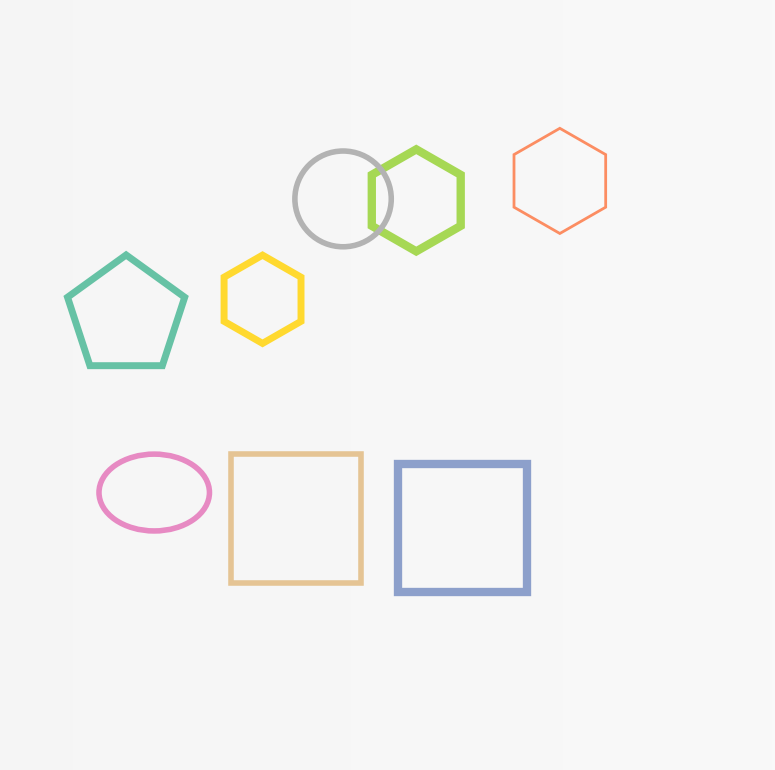[{"shape": "pentagon", "thickness": 2.5, "radius": 0.4, "center": [0.163, 0.589]}, {"shape": "hexagon", "thickness": 1, "radius": 0.34, "center": [0.722, 0.765]}, {"shape": "square", "thickness": 3, "radius": 0.42, "center": [0.597, 0.314]}, {"shape": "oval", "thickness": 2, "radius": 0.36, "center": [0.199, 0.36]}, {"shape": "hexagon", "thickness": 3, "radius": 0.33, "center": [0.537, 0.74]}, {"shape": "hexagon", "thickness": 2.5, "radius": 0.29, "center": [0.339, 0.611]}, {"shape": "square", "thickness": 2, "radius": 0.42, "center": [0.381, 0.327]}, {"shape": "circle", "thickness": 2, "radius": 0.31, "center": [0.443, 0.742]}]